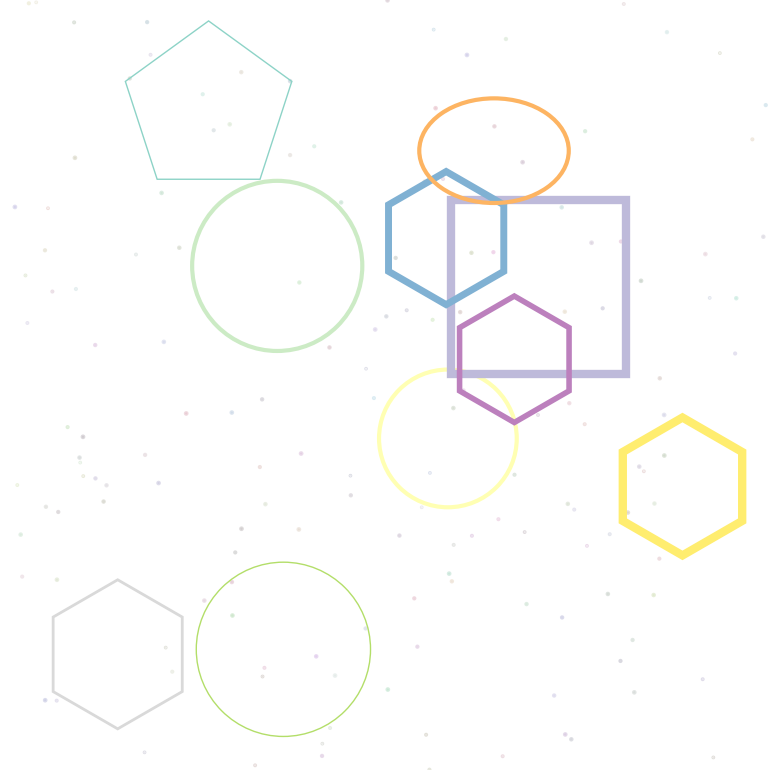[{"shape": "pentagon", "thickness": 0.5, "radius": 0.57, "center": [0.271, 0.859]}, {"shape": "circle", "thickness": 1.5, "radius": 0.45, "center": [0.582, 0.431]}, {"shape": "square", "thickness": 3, "radius": 0.57, "center": [0.7, 0.627]}, {"shape": "hexagon", "thickness": 2.5, "radius": 0.43, "center": [0.579, 0.691]}, {"shape": "oval", "thickness": 1.5, "radius": 0.49, "center": [0.642, 0.804]}, {"shape": "circle", "thickness": 0.5, "radius": 0.57, "center": [0.368, 0.157]}, {"shape": "hexagon", "thickness": 1, "radius": 0.48, "center": [0.153, 0.15]}, {"shape": "hexagon", "thickness": 2, "radius": 0.41, "center": [0.668, 0.533]}, {"shape": "circle", "thickness": 1.5, "radius": 0.55, "center": [0.36, 0.655]}, {"shape": "hexagon", "thickness": 3, "radius": 0.45, "center": [0.886, 0.368]}]